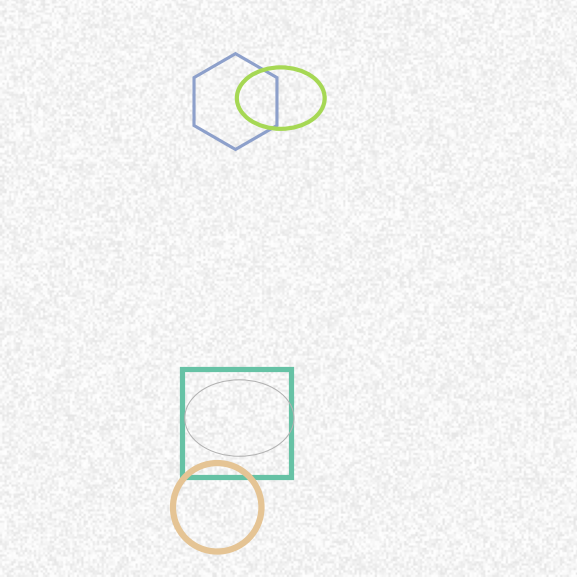[{"shape": "square", "thickness": 2.5, "radius": 0.47, "center": [0.41, 0.267]}, {"shape": "hexagon", "thickness": 1.5, "radius": 0.41, "center": [0.408, 0.823]}, {"shape": "oval", "thickness": 2, "radius": 0.38, "center": [0.486, 0.829]}, {"shape": "circle", "thickness": 3, "radius": 0.38, "center": [0.376, 0.121]}, {"shape": "oval", "thickness": 0.5, "radius": 0.47, "center": [0.414, 0.275]}]